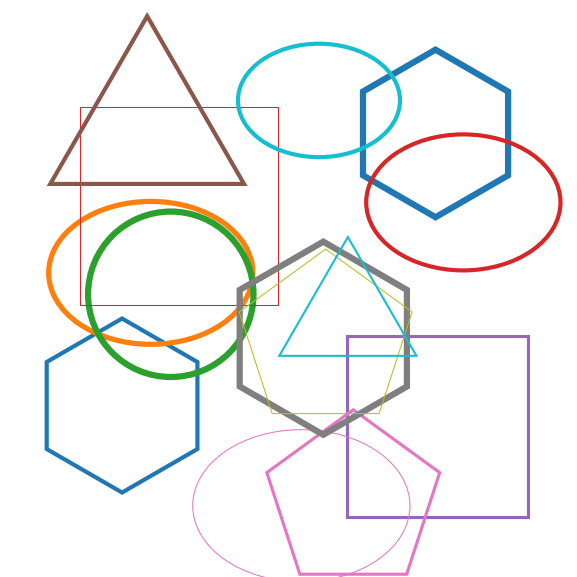[{"shape": "hexagon", "thickness": 3, "radius": 0.73, "center": [0.754, 0.768]}, {"shape": "hexagon", "thickness": 2, "radius": 0.75, "center": [0.211, 0.297]}, {"shape": "oval", "thickness": 2.5, "radius": 0.88, "center": [0.261, 0.527]}, {"shape": "circle", "thickness": 3, "radius": 0.72, "center": [0.296, 0.49]}, {"shape": "square", "thickness": 0.5, "radius": 0.86, "center": [0.31, 0.643]}, {"shape": "oval", "thickness": 2, "radius": 0.84, "center": [0.802, 0.649]}, {"shape": "square", "thickness": 1.5, "radius": 0.78, "center": [0.757, 0.261]}, {"shape": "triangle", "thickness": 2, "radius": 0.97, "center": [0.255, 0.777]}, {"shape": "oval", "thickness": 0.5, "radius": 0.94, "center": [0.522, 0.123]}, {"shape": "pentagon", "thickness": 1.5, "radius": 0.79, "center": [0.612, 0.132]}, {"shape": "hexagon", "thickness": 3, "radius": 0.84, "center": [0.56, 0.414]}, {"shape": "pentagon", "thickness": 0.5, "radius": 0.79, "center": [0.564, 0.41]}, {"shape": "triangle", "thickness": 1, "radius": 0.69, "center": [0.602, 0.452]}, {"shape": "oval", "thickness": 2, "radius": 0.7, "center": [0.552, 0.825]}]